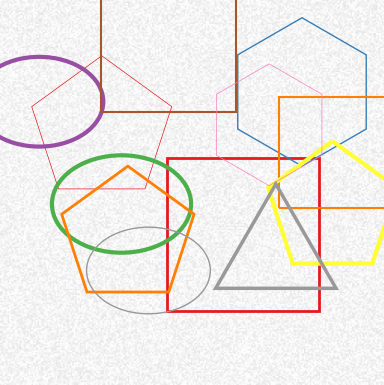[{"shape": "square", "thickness": 2, "radius": 0.99, "center": [0.631, 0.391]}, {"shape": "pentagon", "thickness": 0.5, "radius": 0.96, "center": [0.264, 0.664]}, {"shape": "hexagon", "thickness": 1, "radius": 0.96, "center": [0.784, 0.761]}, {"shape": "oval", "thickness": 3, "radius": 0.9, "center": [0.316, 0.47]}, {"shape": "oval", "thickness": 3, "radius": 0.83, "center": [0.102, 0.736]}, {"shape": "pentagon", "thickness": 2, "radius": 0.9, "center": [0.332, 0.388]}, {"shape": "square", "thickness": 1.5, "radius": 0.72, "center": [0.868, 0.604]}, {"shape": "pentagon", "thickness": 3, "radius": 0.88, "center": [0.864, 0.458]}, {"shape": "square", "thickness": 1.5, "radius": 0.88, "center": [0.438, 0.886]}, {"shape": "hexagon", "thickness": 0.5, "radius": 0.79, "center": [0.699, 0.676]}, {"shape": "triangle", "thickness": 2.5, "radius": 0.9, "center": [0.716, 0.341]}, {"shape": "oval", "thickness": 1, "radius": 0.8, "center": [0.386, 0.297]}]